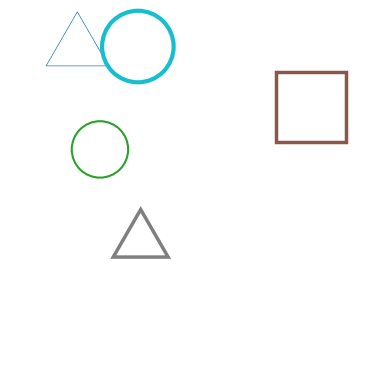[{"shape": "triangle", "thickness": 0.5, "radius": 0.47, "center": [0.201, 0.876]}, {"shape": "circle", "thickness": 1.5, "radius": 0.37, "center": [0.26, 0.612]}, {"shape": "square", "thickness": 2.5, "radius": 0.45, "center": [0.808, 0.723]}, {"shape": "triangle", "thickness": 2.5, "radius": 0.41, "center": [0.365, 0.373]}, {"shape": "circle", "thickness": 3, "radius": 0.46, "center": [0.358, 0.879]}]